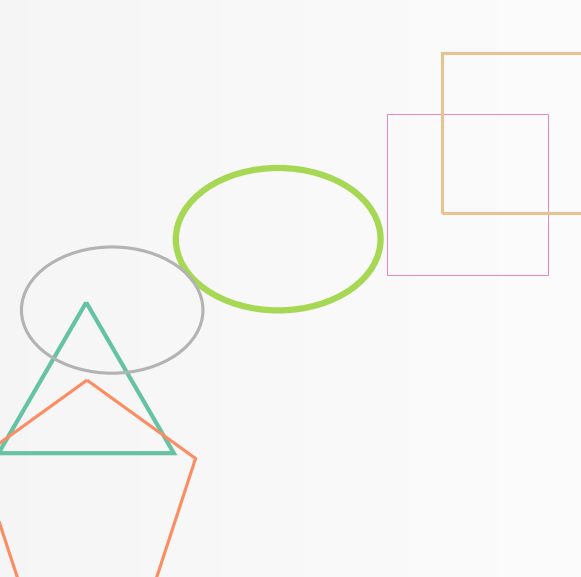[{"shape": "triangle", "thickness": 2, "radius": 0.87, "center": [0.148, 0.301]}, {"shape": "pentagon", "thickness": 1.5, "radius": 0.98, "center": [0.15, 0.145]}, {"shape": "square", "thickness": 0.5, "radius": 0.7, "center": [0.804, 0.662]}, {"shape": "oval", "thickness": 3, "radius": 0.88, "center": [0.479, 0.585]}, {"shape": "square", "thickness": 1.5, "radius": 0.69, "center": [0.899, 0.768]}, {"shape": "oval", "thickness": 1.5, "radius": 0.78, "center": [0.193, 0.462]}]